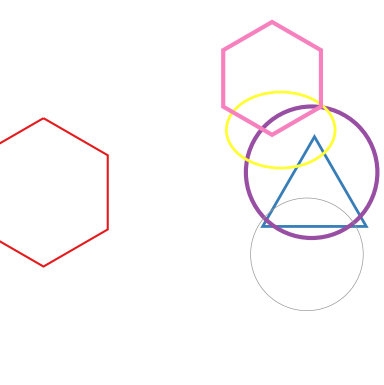[{"shape": "hexagon", "thickness": 1.5, "radius": 0.96, "center": [0.113, 0.5]}, {"shape": "triangle", "thickness": 2, "radius": 0.78, "center": [0.817, 0.49]}, {"shape": "circle", "thickness": 3, "radius": 0.85, "center": [0.809, 0.553]}, {"shape": "oval", "thickness": 2, "radius": 0.71, "center": [0.729, 0.662]}, {"shape": "hexagon", "thickness": 3, "radius": 0.73, "center": [0.707, 0.796]}, {"shape": "circle", "thickness": 0.5, "radius": 0.73, "center": [0.797, 0.339]}]